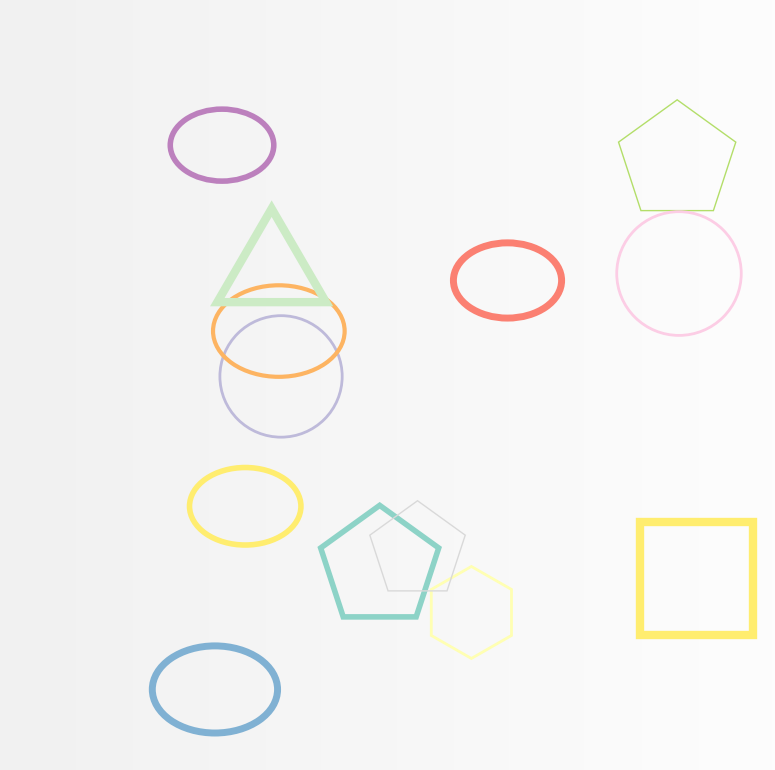[{"shape": "pentagon", "thickness": 2, "radius": 0.4, "center": [0.49, 0.264]}, {"shape": "hexagon", "thickness": 1, "radius": 0.3, "center": [0.608, 0.205]}, {"shape": "circle", "thickness": 1, "radius": 0.39, "center": [0.363, 0.511]}, {"shape": "oval", "thickness": 2.5, "radius": 0.35, "center": [0.655, 0.636]}, {"shape": "oval", "thickness": 2.5, "radius": 0.4, "center": [0.277, 0.105]}, {"shape": "oval", "thickness": 1.5, "radius": 0.42, "center": [0.36, 0.57]}, {"shape": "pentagon", "thickness": 0.5, "radius": 0.4, "center": [0.874, 0.791]}, {"shape": "circle", "thickness": 1, "radius": 0.4, "center": [0.876, 0.645]}, {"shape": "pentagon", "thickness": 0.5, "radius": 0.32, "center": [0.539, 0.285]}, {"shape": "oval", "thickness": 2, "radius": 0.33, "center": [0.286, 0.812]}, {"shape": "triangle", "thickness": 3, "radius": 0.4, "center": [0.351, 0.648]}, {"shape": "square", "thickness": 3, "radius": 0.36, "center": [0.898, 0.249]}, {"shape": "oval", "thickness": 2, "radius": 0.36, "center": [0.316, 0.343]}]